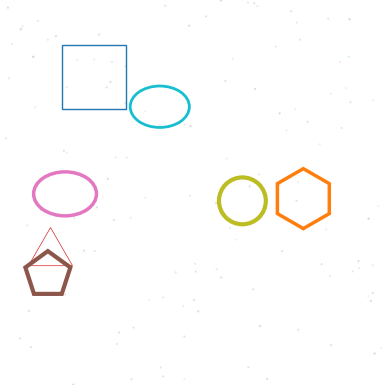[{"shape": "square", "thickness": 1, "radius": 0.42, "center": [0.244, 0.801]}, {"shape": "hexagon", "thickness": 2.5, "radius": 0.39, "center": [0.788, 0.484]}, {"shape": "triangle", "thickness": 0.5, "radius": 0.33, "center": [0.131, 0.343]}, {"shape": "pentagon", "thickness": 3, "radius": 0.31, "center": [0.124, 0.286]}, {"shape": "oval", "thickness": 2.5, "radius": 0.41, "center": [0.169, 0.497]}, {"shape": "circle", "thickness": 3, "radius": 0.3, "center": [0.63, 0.478]}, {"shape": "oval", "thickness": 2, "radius": 0.38, "center": [0.415, 0.723]}]